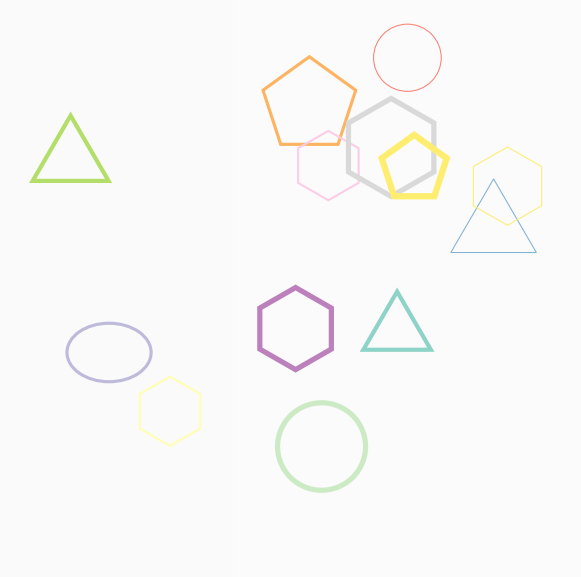[{"shape": "triangle", "thickness": 2, "radius": 0.34, "center": [0.683, 0.427]}, {"shape": "hexagon", "thickness": 1, "radius": 0.3, "center": [0.293, 0.287]}, {"shape": "oval", "thickness": 1.5, "radius": 0.36, "center": [0.188, 0.389]}, {"shape": "circle", "thickness": 0.5, "radius": 0.29, "center": [0.701, 0.899]}, {"shape": "triangle", "thickness": 0.5, "radius": 0.42, "center": [0.849, 0.604]}, {"shape": "pentagon", "thickness": 1.5, "radius": 0.42, "center": [0.532, 0.817]}, {"shape": "triangle", "thickness": 2, "radius": 0.38, "center": [0.121, 0.724]}, {"shape": "hexagon", "thickness": 1, "radius": 0.3, "center": [0.565, 0.712]}, {"shape": "hexagon", "thickness": 2.5, "radius": 0.42, "center": [0.673, 0.744]}, {"shape": "hexagon", "thickness": 2.5, "radius": 0.36, "center": [0.509, 0.43]}, {"shape": "circle", "thickness": 2.5, "radius": 0.38, "center": [0.553, 0.226]}, {"shape": "pentagon", "thickness": 3, "radius": 0.29, "center": [0.713, 0.707]}, {"shape": "hexagon", "thickness": 0.5, "radius": 0.34, "center": [0.873, 0.677]}]